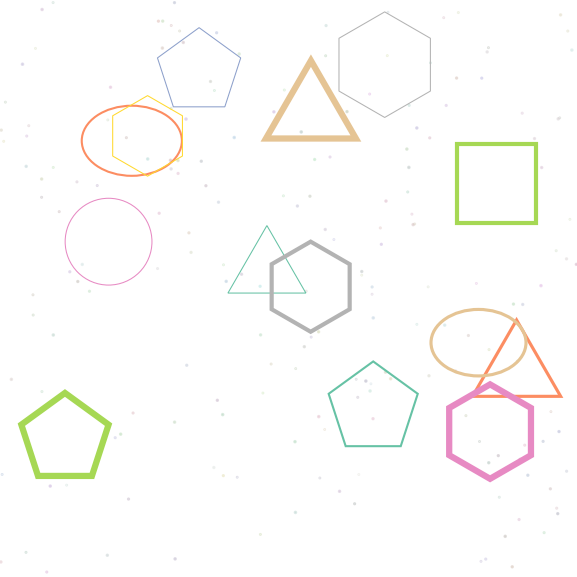[{"shape": "triangle", "thickness": 0.5, "radius": 0.39, "center": [0.462, 0.531]}, {"shape": "pentagon", "thickness": 1, "radius": 0.41, "center": [0.646, 0.292]}, {"shape": "triangle", "thickness": 1.5, "radius": 0.44, "center": [0.895, 0.357]}, {"shape": "oval", "thickness": 1, "radius": 0.43, "center": [0.228, 0.755]}, {"shape": "pentagon", "thickness": 0.5, "radius": 0.38, "center": [0.345, 0.875]}, {"shape": "hexagon", "thickness": 3, "radius": 0.41, "center": [0.849, 0.252]}, {"shape": "circle", "thickness": 0.5, "radius": 0.38, "center": [0.188, 0.581]}, {"shape": "pentagon", "thickness": 3, "radius": 0.4, "center": [0.112, 0.239]}, {"shape": "square", "thickness": 2, "radius": 0.34, "center": [0.859, 0.681]}, {"shape": "hexagon", "thickness": 0.5, "radius": 0.35, "center": [0.256, 0.764]}, {"shape": "triangle", "thickness": 3, "radius": 0.45, "center": [0.538, 0.804]}, {"shape": "oval", "thickness": 1.5, "radius": 0.41, "center": [0.829, 0.406]}, {"shape": "hexagon", "thickness": 0.5, "radius": 0.46, "center": [0.666, 0.887]}, {"shape": "hexagon", "thickness": 2, "radius": 0.39, "center": [0.538, 0.503]}]